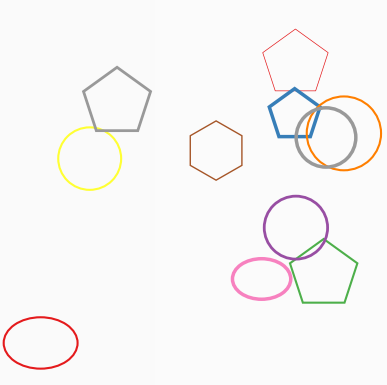[{"shape": "oval", "thickness": 1.5, "radius": 0.48, "center": [0.105, 0.109]}, {"shape": "pentagon", "thickness": 0.5, "radius": 0.44, "center": [0.762, 0.836]}, {"shape": "pentagon", "thickness": 2.5, "radius": 0.34, "center": [0.76, 0.701]}, {"shape": "pentagon", "thickness": 1.5, "radius": 0.46, "center": [0.835, 0.288]}, {"shape": "circle", "thickness": 2, "radius": 0.41, "center": [0.764, 0.409]}, {"shape": "circle", "thickness": 1.5, "radius": 0.48, "center": [0.887, 0.654]}, {"shape": "circle", "thickness": 1.5, "radius": 0.41, "center": [0.231, 0.588]}, {"shape": "hexagon", "thickness": 1, "radius": 0.38, "center": [0.558, 0.609]}, {"shape": "oval", "thickness": 2.5, "radius": 0.38, "center": [0.675, 0.275]}, {"shape": "pentagon", "thickness": 2, "radius": 0.45, "center": [0.302, 0.734]}, {"shape": "circle", "thickness": 2.5, "radius": 0.38, "center": [0.841, 0.643]}]